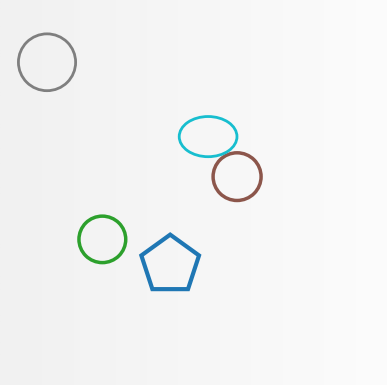[{"shape": "pentagon", "thickness": 3, "radius": 0.39, "center": [0.439, 0.312]}, {"shape": "circle", "thickness": 2.5, "radius": 0.3, "center": [0.264, 0.378]}, {"shape": "circle", "thickness": 2.5, "radius": 0.31, "center": [0.612, 0.541]}, {"shape": "circle", "thickness": 2, "radius": 0.37, "center": [0.121, 0.838]}, {"shape": "oval", "thickness": 2, "radius": 0.37, "center": [0.537, 0.645]}]